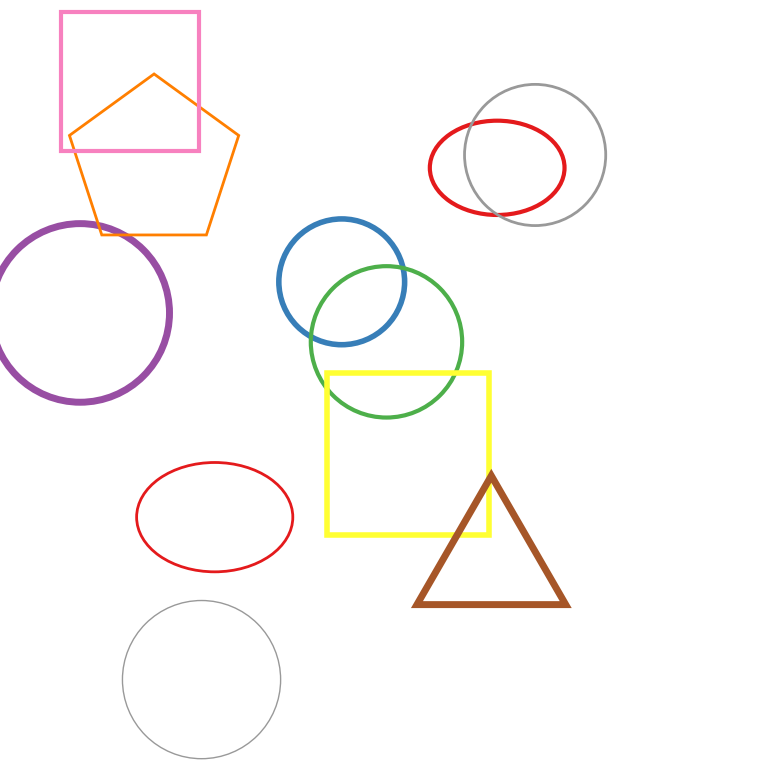[{"shape": "oval", "thickness": 1.5, "radius": 0.44, "center": [0.646, 0.782]}, {"shape": "oval", "thickness": 1, "radius": 0.51, "center": [0.279, 0.328]}, {"shape": "circle", "thickness": 2, "radius": 0.41, "center": [0.444, 0.634]}, {"shape": "circle", "thickness": 1.5, "radius": 0.49, "center": [0.502, 0.556]}, {"shape": "circle", "thickness": 2.5, "radius": 0.58, "center": [0.104, 0.594]}, {"shape": "pentagon", "thickness": 1, "radius": 0.58, "center": [0.2, 0.788]}, {"shape": "square", "thickness": 2, "radius": 0.52, "center": [0.53, 0.411]}, {"shape": "triangle", "thickness": 2.5, "radius": 0.56, "center": [0.638, 0.271]}, {"shape": "square", "thickness": 1.5, "radius": 0.45, "center": [0.169, 0.894]}, {"shape": "circle", "thickness": 1, "radius": 0.46, "center": [0.695, 0.799]}, {"shape": "circle", "thickness": 0.5, "radius": 0.51, "center": [0.262, 0.117]}]